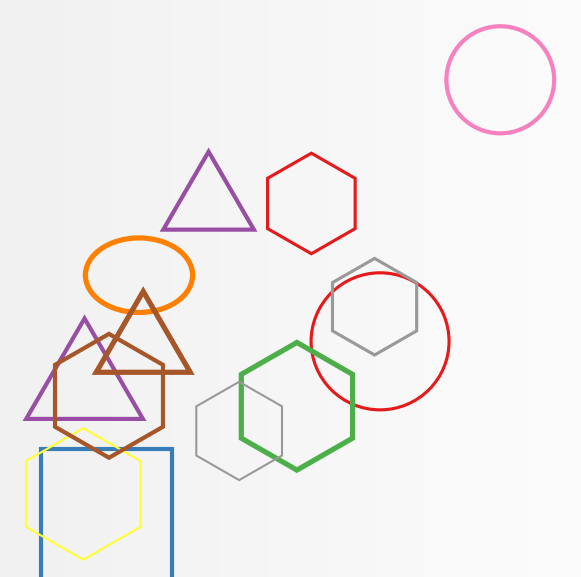[{"shape": "circle", "thickness": 1.5, "radius": 0.59, "center": [0.654, 0.408]}, {"shape": "hexagon", "thickness": 1.5, "radius": 0.44, "center": [0.536, 0.647]}, {"shape": "square", "thickness": 2, "radius": 0.56, "center": [0.183, 0.109]}, {"shape": "hexagon", "thickness": 2.5, "radius": 0.55, "center": [0.511, 0.296]}, {"shape": "triangle", "thickness": 2, "radius": 0.58, "center": [0.145, 0.332]}, {"shape": "triangle", "thickness": 2, "radius": 0.45, "center": [0.359, 0.647]}, {"shape": "oval", "thickness": 2.5, "radius": 0.46, "center": [0.239, 0.523]}, {"shape": "hexagon", "thickness": 1, "radius": 0.57, "center": [0.143, 0.144]}, {"shape": "triangle", "thickness": 2.5, "radius": 0.47, "center": [0.246, 0.401]}, {"shape": "hexagon", "thickness": 2, "radius": 0.54, "center": [0.188, 0.314]}, {"shape": "circle", "thickness": 2, "radius": 0.46, "center": [0.861, 0.861]}, {"shape": "hexagon", "thickness": 1, "radius": 0.43, "center": [0.411, 0.253]}, {"shape": "hexagon", "thickness": 1.5, "radius": 0.42, "center": [0.644, 0.468]}]